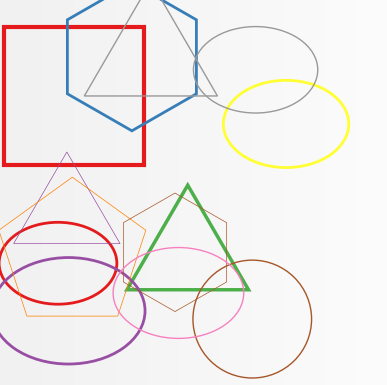[{"shape": "square", "thickness": 3, "radius": 0.9, "center": [0.191, 0.751]}, {"shape": "oval", "thickness": 2, "radius": 0.76, "center": [0.15, 0.316]}, {"shape": "hexagon", "thickness": 2, "radius": 0.96, "center": [0.34, 0.852]}, {"shape": "triangle", "thickness": 2.5, "radius": 0.91, "center": [0.484, 0.338]}, {"shape": "oval", "thickness": 2, "radius": 0.99, "center": [0.177, 0.193]}, {"shape": "triangle", "thickness": 0.5, "radius": 0.79, "center": [0.173, 0.447]}, {"shape": "pentagon", "thickness": 0.5, "radius": 1.0, "center": [0.187, 0.34]}, {"shape": "oval", "thickness": 2, "radius": 0.81, "center": [0.738, 0.678]}, {"shape": "circle", "thickness": 1, "radius": 0.77, "center": [0.651, 0.171]}, {"shape": "hexagon", "thickness": 0.5, "radius": 0.77, "center": [0.452, 0.345]}, {"shape": "oval", "thickness": 1, "radius": 0.84, "center": [0.46, 0.239]}, {"shape": "triangle", "thickness": 1, "radius": 0.99, "center": [0.389, 0.85]}, {"shape": "oval", "thickness": 1, "radius": 0.8, "center": [0.66, 0.819]}]